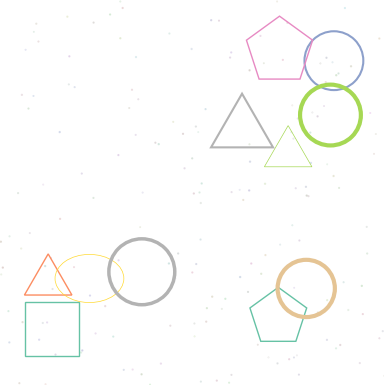[{"shape": "pentagon", "thickness": 1, "radius": 0.39, "center": [0.723, 0.176]}, {"shape": "square", "thickness": 1, "radius": 0.35, "center": [0.135, 0.145]}, {"shape": "triangle", "thickness": 1, "radius": 0.36, "center": [0.125, 0.269]}, {"shape": "circle", "thickness": 1.5, "radius": 0.38, "center": [0.867, 0.842]}, {"shape": "pentagon", "thickness": 1, "radius": 0.45, "center": [0.726, 0.868]}, {"shape": "circle", "thickness": 3, "radius": 0.39, "center": [0.858, 0.701]}, {"shape": "triangle", "thickness": 0.5, "radius": 0.36, "center": [0.748, 0.602]}, {"shape": "oval", "thickness": 0.5, "radius": 0.45, "center": [0.232, 0.277]}, {"shape": "circle", "thickness": 3, "radius": 0.37, "center": [0.795, 0.251]}, {"shape": "circle", "thickness": 2.5, "radius": 0.43, "center": [0.368, 0.294]}, {"shape": "triangle", "thickness": 1.5, "radius": 0.46, "center": [0.629, 0.664]}]